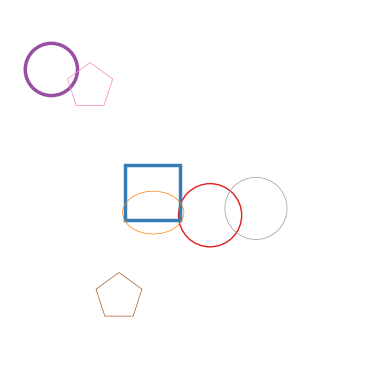[{"shape": "circle", "thickness": 1, "radius": 0.41, "center": [0.546, 0.441]}, {"shape": "square", "thickness": 2.5, "radius": 0.36, "center": [0.396, 0.5]}, {"shape": "circle", "thickness": 2.5, "radius": 0.34, "center": [0.133, 0.82]}, {"shape": "oval", "thickness": 0.5, "radius": 0.4, "center": [0.398, 0.448]}, {"shape": "pentagon", "thickness": 0.5, "radius": 0.31, "center": [0.309, 0.23]}, {"shape": "pentagon", "thickness": 0.5, "radius": 0.31, "center": [0.234, 0.776]}, {"shape": "circle", "thickness": 0.5, "radius": 0.4, "center": [0.665, 0.459]}]